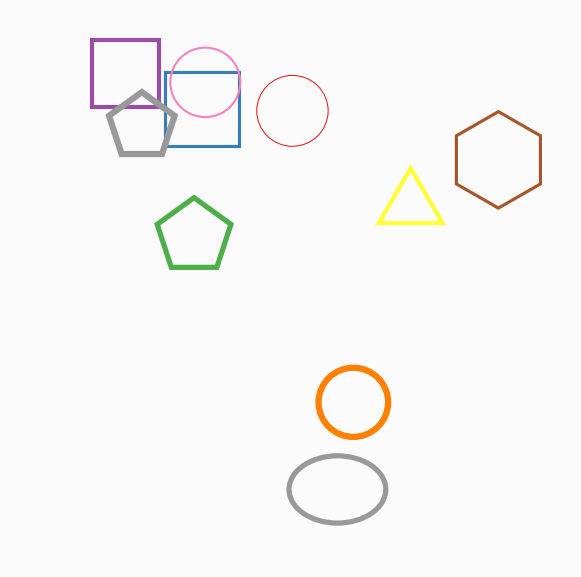[{"shape": "circle", "thickness": 0.5, "radius": 0.31, "center": [0.503, 0.807]}, {"shape": "square", "thickness": 1.5, "radius": 0.32, "center": [0.347, 0.811]}, {"shape": "pentagon", "thickness": 2.5, "radius": 0.33, "center": [0.334, 0.59]}, {"shape": "square", "thickness": 2, "radius": 0.29, "center": [0.216, 0.872]}, {"shape": "circle", "thickness": 3, "radius": 0.3, "center": [0.608, 0.302]}, {"shape": "triangle", "thickness": 2, "radius": 0.32, "center": [0.707, 0.644]}, {"shape": "hexagon", "thickness": 1.5, "radius": 0.42, "center": [0.857, 0.722]}, {"shape": "circle", "thickness": 1, "radius": 0.3, "center": [0.353, 0.856]}, {"shape": "pentagon", "thickness": 3, "radius": 0.3, "center": [0.244, 0.78]}, {"shape": "oval", "thickness": 2.5, "radius": 0.42, "center": [0.58, 0.152]}]